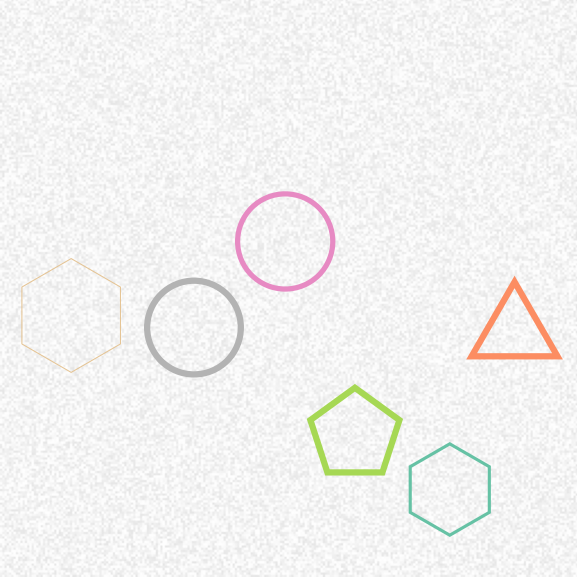[{"shape": "hexagon", "thickness": 1.5, "radius": 0.4, "center": [0.779, 0.151]}, {"shape": "triangle", "thickness": 3, "radius": 0.43, "center": [0.891, 0.425]}, {"shape": "circle", "thickness": 2.5, "radius": 0.41, "center": [0.494, 0.581]}, {"shape": "pentagon", "thickness": 3, "radius": 0.41, "center": [0.615, 0.247]}, {"shape": "hexagon", "thickness": 0.5, "radius": 0.49, "center": [0.123, 0.453]}, {"shape": "circle", "thickness": 3, "radius": 0.41, "center": [0.336, 0.432]}]